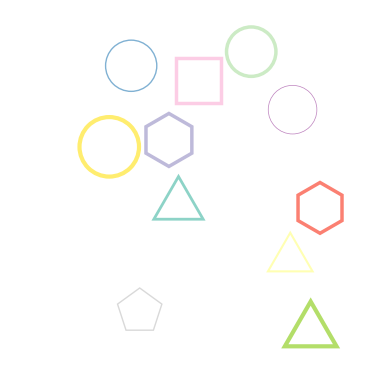[{"shape": "triangle", "thickness": 2, "radius": 0.37, "center": [0.464, 0.468]}, {"shape": "triangle", "thickness": 1.5, "radius": 0.33, "center": [0.754, 0.329]}, {"shape": "hexagon", "thickness": 2.5, "radius": 0.34, "center": [0.439, 0.637]}, {"shape": "hexagon", "thickness": 2.5, "radius": 0.33, "center": [0.831, 0.46]}, {"shape": "circle", "thickness": 1, "radius": 0.33, "center": [0.341, 0.829]}, {"shape": "triangle", "thickness": 3, "radius": 0.39, "center": [0.807, 0.139]}, {"shape": "square", "thickness": 2.5, "radius": 0.29, "center": [0.515, 0.791]}, {"shape": "pentagon", "thickness": 1, "radius": 0.3, "center": [0.363, 0.191]}, {"shape": "circle", "thickness": 0.5, "radius": 0.32, "center": [0.76, 0.715]}, {"shape": "circle", "thickness": 2.5, "radius": 0.32, "center": [0.653, 0.866]}, {"shape": "circle", "thickness": 3, "radius": 0.39, "center": [0.284, 0.619]}]